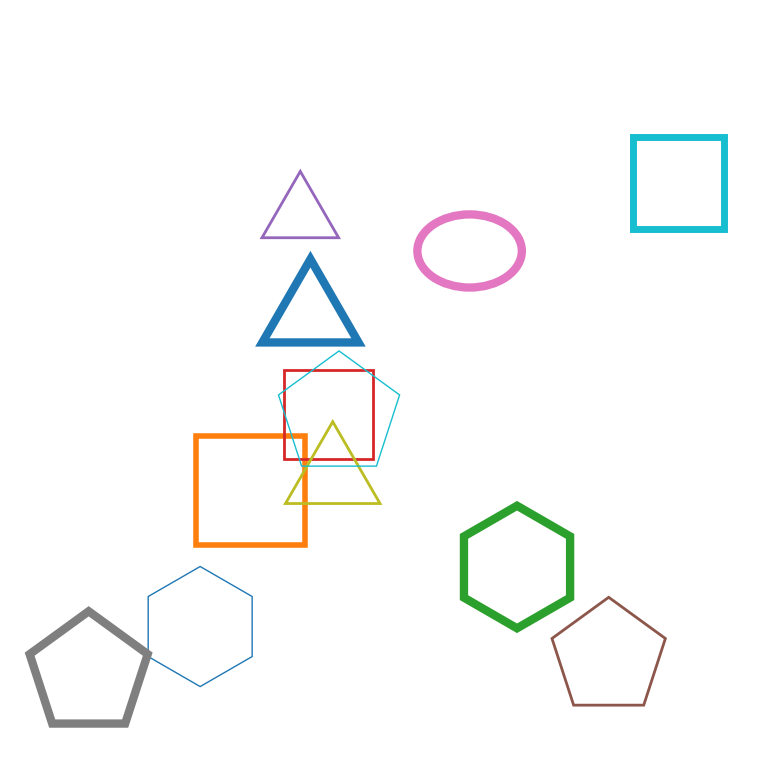[{"shape": "hexagon", "thickness": 0.5, "radius": 0.39, "center": [0.26, 0.186]}, {"shape": "triangle", "thickness": 3, "radius": 0.36, "center": [0.403, 0.591]}, {"shape": "square", "thickness": 2, "radius": 0.35, "center": [0.325, 0.363]}, {"shape": "hexagon", "thickness": 3, "radius": 0.4, "center": [0.671, 0.264]}, {"shape": "square", "thickness": 1, "radius": 0.29, "center": [0.427, 0.462]}, {"shape": "triangle", "thickness": 1, "radius": 0.29, "center": [0.39, 0.72]}, {"shape": "pentagon", "thickness": 1, "radius": 0.39, "center": [0.79, 0.147]}, {"shape": "oval", "thickness": 3, "radius": 0.34, "center": [0.61, 0.674]}, {"shape": "pentagon", "thickness": 3, "radius": 0.4, "center": [0.115, 0.126]}, {"shape": "triangle", "thickness": 1, "radius": 0.35, "center": [0.432, 0.382]}, {"shape": "square", "thickness": 2.5, "radius": 0.3, "center": [0.881, 0.762]}, {"shape": "pentagon", "thickness": 0.5, "radius": 0.41, "center": [0.44, 0.462]}]